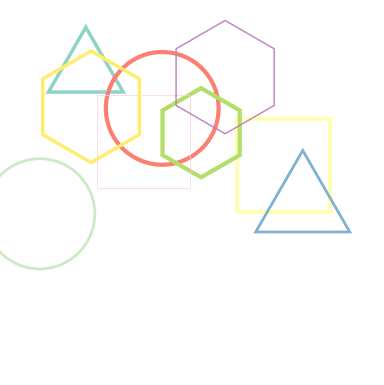[{"shape": "triangle", "thickness": 2.5, "radius": 0.56, "center": [0.223, 0.817]}, {"shape": "square", "thickness": 3, "radius": 0.6, "center": [0.737, 0.569]}, {"shape": "circle", "thickness": 3, "radius": 0.73, "center": [0.421, 0.719]}, {"shape": "triangle", "thickness": 2, "radius": 0.71, "center": [0.786, 0.468]}, {"shape": "hexagon", "thickness": 3, "radius": 0.58, "center": [0.522, 0.655]}, {"shape": "square", "thickness": 0.5, "radius": 0.61, "center": [0.372, 0.632]}, {"shape": "hexagon", "thickness": 1, "radius": 0.74, "center": [0.585, 0.8]}, {"shape": "circle", "thickness": 2, "radius": 0.72, "center": [0.103, 0.445]}, {"shape": "hexagon", "thickness": 2.5, "radius": 0.72, "center": [0.237, 0.723]}]